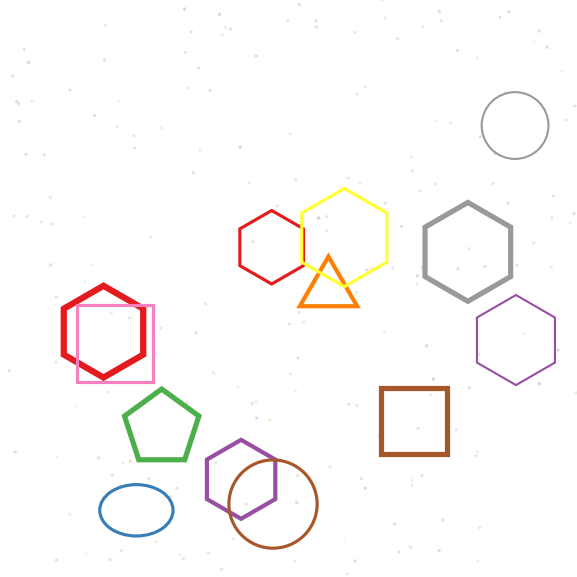[{"shape": "hexagon", "thickness": 1.5, "radius": 0.32, "center": [0.47, 0.571]}, {"shape": "hexagon", "thickness": 3, "radius": 0.4, "center": [0.179, 0.425]}, {"shape": "oval", "thickness": 1.5, "radius": 0.32, "center": [0.236, 0.116]}, {"shape": "pentagon", "thickness": 2.5, "radius": 0.34, "center": [0.28, 0.258]}, {"shape": "hexagon", "thickness": 2, "radius": 0.34, "center": [0.417, 0.169]}, {"shape": "hexagon", "thickness": 1, "radius": 0.39, "center": [0.893, 0.41]}, {"shape": "triangle", "thickness": 2, "radius": 0.29, "center": [0.569, 0.498]}, {"shape": "hexagon", "thickness": 1.5, "radius": 0.43, "center": [0.596, 0.588]}, {"shape": "circle", "thickness": 1.5, "radius": 0.38, "center": [0.473, 0.126]}, {"shape": "square", "thickness": 2.5, "radius": 0.29, "center": [0.717, 0.269]}, {"shape": "square", "thickness": 1.5, "radius": 0.33, "center": [0.199, 0.404]}, {"shape": "circle", "thickness": 1, "radius": 0.29, "center": [0.892, 0.782]}, {"shape": "hexagon", "thickness": 2.5, "radius": 0.43, "center": [0.81, 0.563]}]